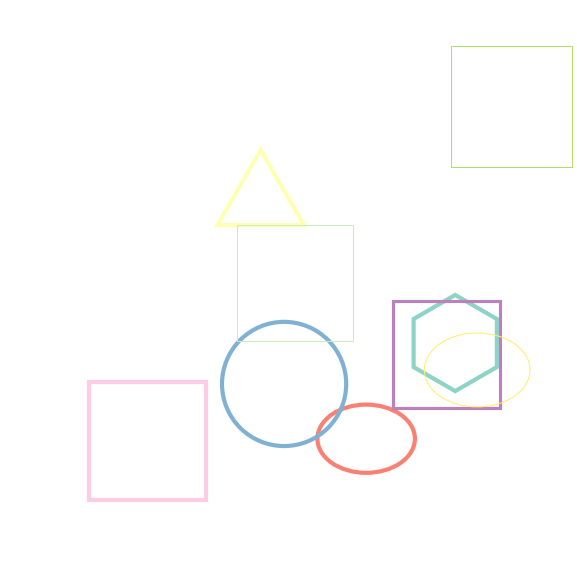[{"shape": "hexagon", "thickness": 2, "radius": 0.42, "center": [0.788, 0.405]}, {"shape": "triangle", "thickness": 2, "radius": 0.43, "center": [0.451, 0.653]}, {"shape": "oval", "thickness": 2, "radius": 0.42, "center": [0.634, 0.239]}, {"shape": "circle", "thickness": 2, "radius": 0.54, "center": [0.492, 0.334]}, {"shape": "square", "thickness": 0.5, "radius": 0.53, "center": [0.886, 0.815]}, {"shape": "square", "thickness": 2, "radius": 0.51, "center": [0.255, 0.235]}, {"shape": "square", "thickness": 1.5, "radius": 0.46, "center": [0.773, 0.386]}, {"shape": "square", "thickness": 0.5, "radius": 0.5, "center": [0.51, 0.509]}, {"shape": "oval", "thickness": 0.5, "radius": 0.46, "center": [0.826, 0.359]}]